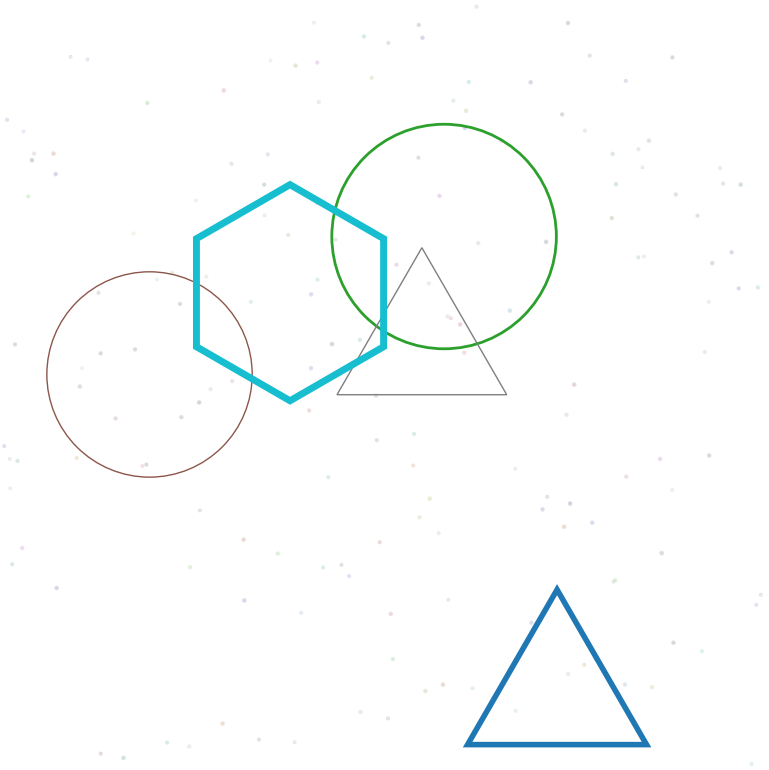[{"shape": "triangle", "thickness": 2, "radius": 0.67, "center": [0.723, 0.1]}, {"shape": "circle", "thickness": 1, "radius": 0.73, "center": [0.577, 0.693]}, {"shape": "circle", "thickness": 0.5, "radius": 0.67, "center": [0.194, 0.514]}, {"shape": "triangle", "thickness": 0.5, "radius": 0.64, "center": [0.548, 0.551]}, {"shape": "hexagon", "thickness": 2.5, "radius": 0.7, "center": [0.377, 0.62]}]